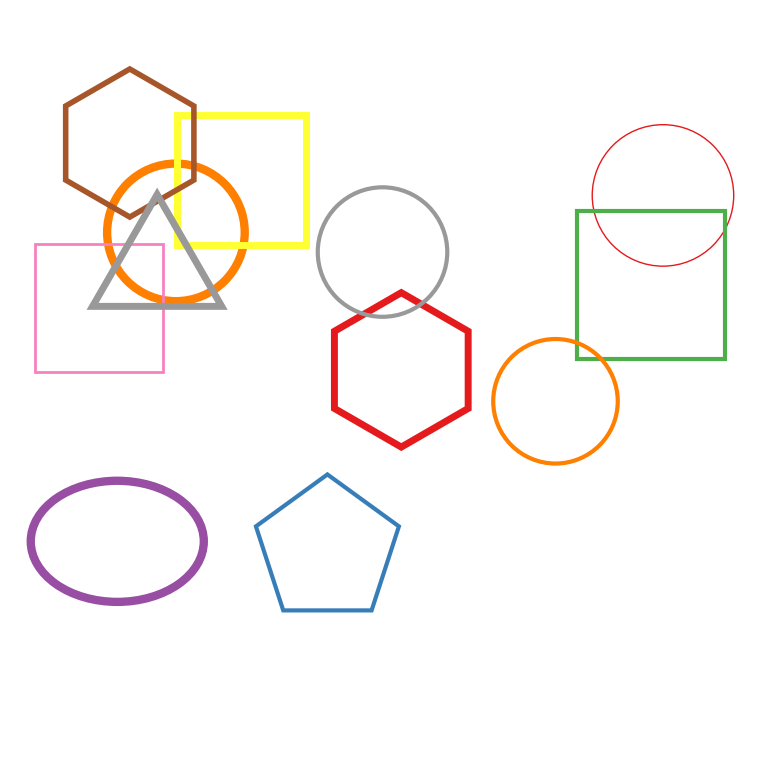[{"shape": "hexagon", "thickness": 2.5, "radius": 0.5, "center": [0.521, 0.52]}, {"shape": "circle", "thickness": 0.5, "radius": 0.46, "center": [0.861, 0.746]}, {"shape": "pentagon", "thickness": 1.5, "radius": 0.49, "center": [0.425, 0.286]}, {"shape": "square", "thickness": 1.5, "radius": 0.48, "center": [0.846, 0.63]}, {"shape": "oval", "thickness": 3, "radius": 0.56, "center": [0.152, 0.297]}, {"shape": "circle", "thickness": 1.5, "radius": 0.4, "center": [0.721, 0.479]}, {"shape": "circle", "thickness": 3, "radius": 0.45, "center": [0.228, 0.698]}, {"shape": "square", "thickness": 2.5, "radius": 0.42, "center": [0.313, 0.766]}, {"shape": "hexagon", "thickness": 2, "radius": 0.48, "center": [0.169, 0.814]}, {"shape": "square", "thickness": 1, "radius": 0.42, "center": [0.129, 0.6]}, {"shape": "triangle", "thickness": 2.5, "radius": 0.48, "center": [0.204, 0.651]}, {"shape": "circle", "thickness": 1.5, "radius": 0.42, "center": [0.497, 0.673]}]